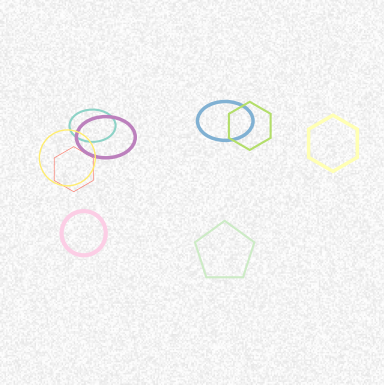[{"shape": "oval", "thickness": 1.5, "radius": 0.3, "center": [0.24, 0.673]}, {"shape": "hexagon", "thickness": 2.5, "radius": 0.37, "center": [0.865, 0.628]}, {"shape": "hexagon", "thickness": 0.5, "radius": 0.29, "center": [0.192, 0.561]}, {"shape": "oval", "thickness": 2.5, "radius": 0.36, "center": [0.585, 0.686]}, {"shape": "hexagon", "thickness": 1.5, "radius": 0.31, "center": [0.649, 0.673]}, {"shape": "circle", "thickness": 3, "radius": 0.29, "center": [0.217, 0.394]}, {"shape": "oval", "thickness": 2.5, "radius": 0.38, "center": [0.275, 0.644]}, {"shape": "pentagon", "thickness": 1.5, "radius": 0.41, "center": [0.584, 0.345]}, {"shape": "circle", "thickness": 1, "radius": 0.36, "center": [0.175, 0.59]}]